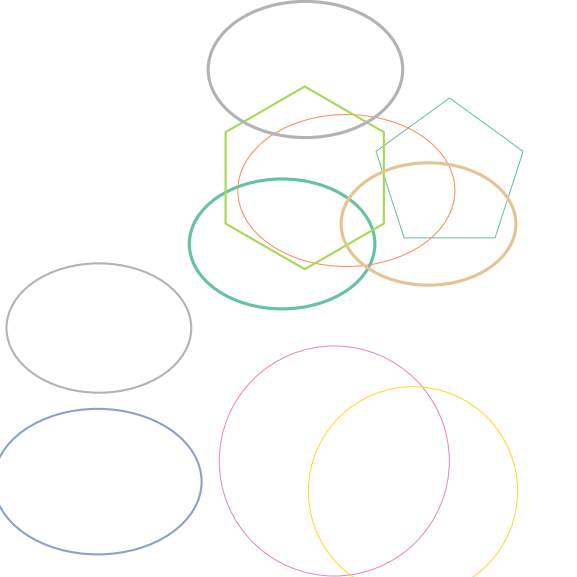[{"shape": "oval", "thickness": 1.5, "radius": 0.8, "center": [0.488, 0.577]}, {"shape": "pentagon", "thickness": 0.5, "radius": 0.67, "center": [0.778, 0.696]}, {"shape": "oval", "thickness": 0.5, "radius": 0.94, "center": [0.6, 0.669]}, {"shape": "oval", "thickness": 1, "radius": 0.9, "center": [0.169, 0.165]}, {"shape": "circle", "thickness": 0.5, "radius": 1.0, "center": [0.579, 0.201]}, {"shape": "hexagon", "thickness": 1, "radius": 0.79, "center": [0.528, 0.691]}, {"shape": "circle", "thickness": 0.5, "radius": 0.91, "center": [0.715, 0.148]}, {"shape": "oval", "thickness": 1.5, "radius": 0.76, "center": [0.742, 0.611]}, {"shape": "oval", "thickness": 1.5, "radius": 0.84, "center": [0.529, 0.879]}, {"shape": "oval", "thickness": 1, "radius": 0.8, "center": [0.171, 0.431]}]